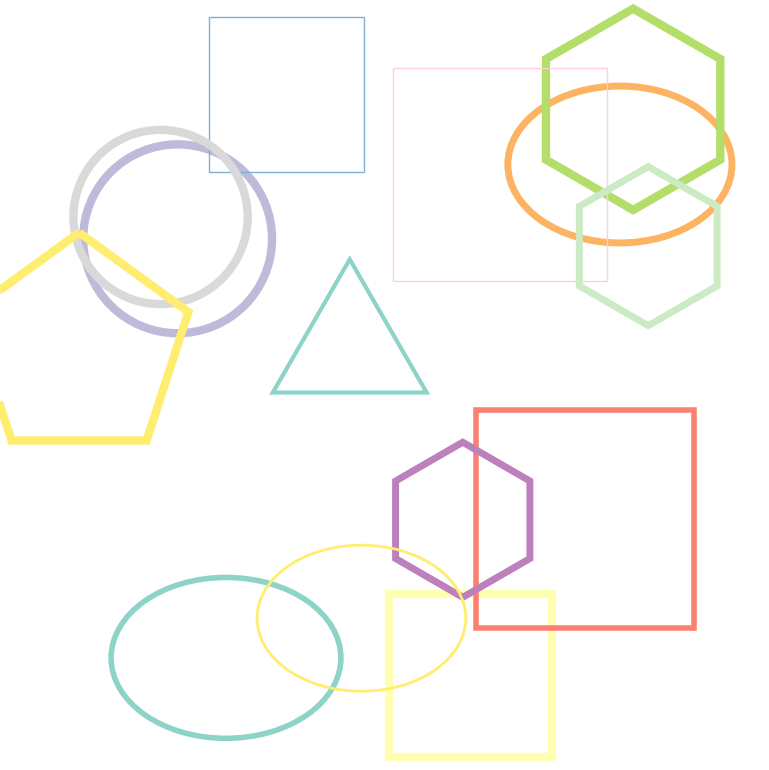[{"shape": "triangle", "thickness": 1.5, "radius": 0.58, "center": [0.454, 0.548]}, {"shape": "oval", "thickness": 2, "radius": 0.75, "center": [0.293, 0.146]}, {"shape": "square", "thickness": 3, "radius": 0.53, "center": [0.611, 0.123]}, {"shape": "circle", "thickness": 3, "radius": 0.61, "center": [0.231, 0.69]}, {"shape": "square", "thickness": 2, "radius": 0.71, "center": [0.76, 0.326]}, {"shape": "square", "thickness": 0.5, "radius": 0.5, "center": [0.372, 0.877]}, {"shape": "oval", "thickness": 2.5, "radius": 0.73, "center": [0.805, 0.786]}, {"shape": "hexagon", "thickness": 3, "radius": 0.65, "center": [0.822, 0.858]}, {"shape": "square", "thickness": 0.5, "radius": 0.69, "center": [0.649, 0.773]}, {"shape": "circle", "thickness": 3, "radius": 0.57, "center": [0.209, 0.718]}, {"shape": "hexagon", "thickness": 2.5, "radius": 0.5, "center": [0.601, 0.325]}, {"shape": "hexagon", "thickness": 2.5, "radius": 0.52, "center": [0.842, 0.68]}, {"shape": "pentagon", "thickness": 3, "radius": 0.75, "center": [0.103, 0.549]}, {"shape": "oval", "thickness": 1, "radius": 0.68, "center": [0.469, 0.197]}]